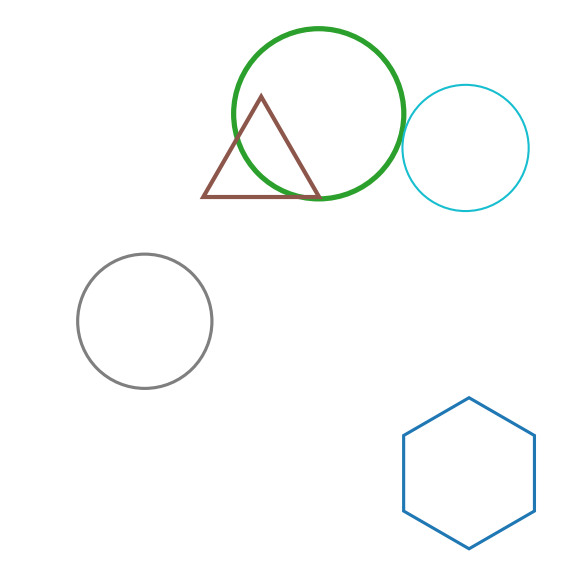[{"shape": "hexagon", "thickness": 1.5, "radius": 0.65, "center": [0.812, 0.18]}, {"shape": "circle", "thickness": 2.5, "radius": 0.74, "center": [0.552, 0.802]}, {"shape": "triangle", "thickness": 2, "radius": 0.58, "center": [0.452, 0.716]}, {"shape": "circle", "thickness": 1.5, "radius": 0.58, "center": [0.251, 0.443]}, {"shape": "circle", "thickness": 1, "radius": 0.55, "center": [0.806, 0.743]}]